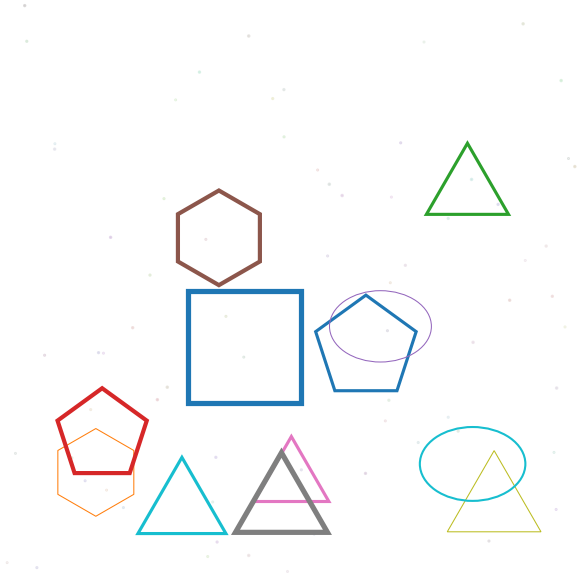[{"shape": "square", "thickness": 2.5, "radius": 0.49, "center": [0.424, 0.398]}, {"shape": "pentagon", "thickness": 1.5, "radius": 0.46, "center": [0.634, 0.397]}, {"shape": "hexagon", "thickness": 0.5, "radius": 0.38, "center": [0.166, 0.181]}, {"shape": "triangle", "thickness": 1.5, "radius": 0.41, "center": [0.809, 0.669]}, {"shape": "pentagon", "thickness": 2, "radius": 0.41, "center": [0.177, 0.246]}, {"shape": "oval", "thickness": 0.5, "radius": 0.44, "center": [0.659, 0.434]}, {"shape": "hexagon", "thickness": 2, "radius": 0.41, "center": [0.379, 0.587]}, {"shape": "triangle", "thickness": 1.5, "radius": 0.38, "center": [0.505, 0.168]}, {"shape": "triangle", "thickness": 2.5, "radius": 0.46, "center": [0.487, 0.123]}, {"shape": "triangle", "thickness": 0.5, "radius": 0.47, "center": [0.856, 0.125]}, {"shape": "triangle", "thickness": 1.5, "radius": 0.44, "center": [0.315, 0.119]}, {"shape": "oval", "thickness": 1, "radius": 0.46, "center": [0.818, 0.196]}]